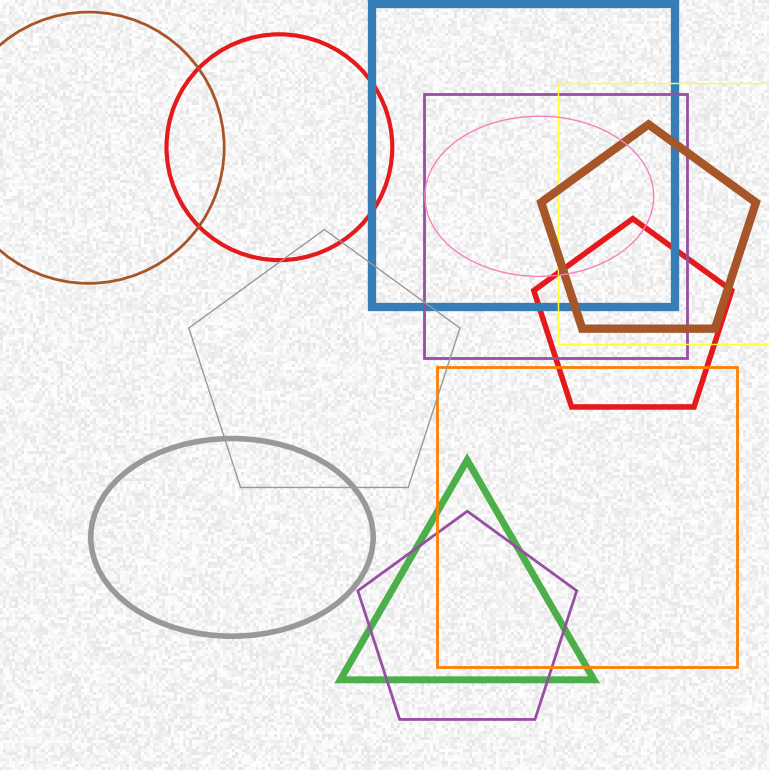[{"shape": "circle", "thickness": 1.5, "radius": 0.73, "center": [0.363, 0.809]}, {"shape": "pentagon", "thickness": 2, "radius": 0.68, "center": [0.822, 0.581]}, {"shape": "square", "thickness": 3, "radius": 0.98, "center": [0.68, 0.799]}, {"shape": "triangle", "thickness": 2.5, "radius": 0.95, "center": [0.607, 0.212]}, {"shape": "square", "thickness": 1, "radius": 0.86, "center": [0.721, 0.707]}, {"shape": "pentagon", "thickness": 1, "radius": 0.75, "center": [0.607, 0.187]}, {"shape": "square", "thickness": 1, "radius": 0.97, "center": [0.763, 0.329]}, {"shape": "square", "thickness": 0.5, "radius": 0.85, "center": [0.893, 0.723]}, {"shape": "circle", "thickness": 1, "radius": 0.88, "center": [0.115, 0.808]}, {"shape": "pentagon", "thickness": 3, "radius": 0.73, "center": [0.842, 0.692]}, {"shape": "oval", "thickness": 0.5, "radius": 0.74, "center": [0.7, 0.745]}, {"shape": "oval", "thickness": 2, "radius": 0.92, "center": [0.301, 0.302]}, {"shape": "pentagon", "thickness": 0.5, "radius": 0.93, "center": [0.421, 0.517]}]